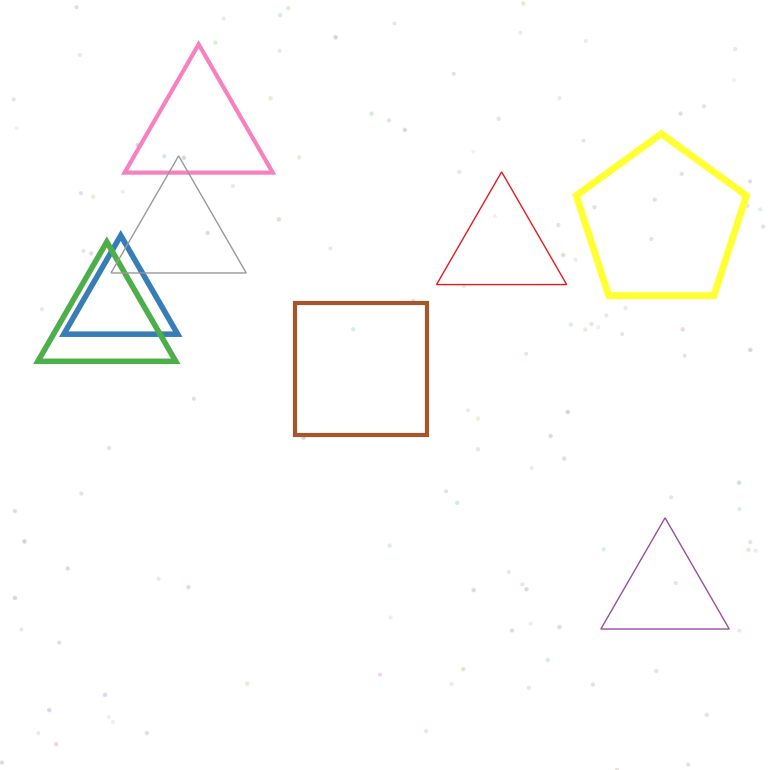[{"shape": "triangle", "thickness": 0.5, "radius": 0.49, "center": [0.651, 0.679]}, {"shape": "triangle", "thickness": 2, "radius": 0.43, "center": [0.157, 0.609]}, {"shape": "triangle", "thickness": 2, "radius": 0.52, "center": [0.139, 0.582]}, {"shape": "triangle", "thickness": 0.5, "radius": 0.48, "center": [0.864, 0.231]}, {"shape": "pentagon", "thickness": 2.5, "radius": 0.58, "center": [0.859, 0.71]}, {"shape": "square", "thickness": 1.5, "radius": 0.43, "center": [0.469, 0.521]}, {"shape": "triangle", "thickness": 1.5, "radius": 0.56, "center": [0.258, 0.831]}, {"shape": "triangle", "thickness": 0.5, "radius": 0.51, "center": [0.232, 0.696]}]